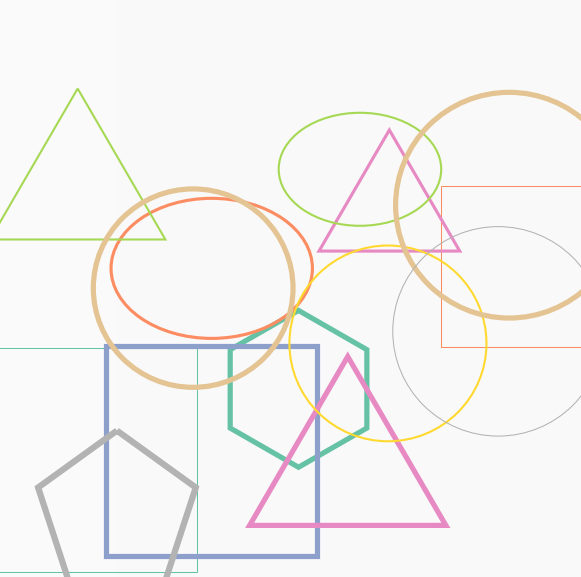[{"shape": "hexagon", "thickness": 2.5, "radius": 0.68, "center": [0.514, 0.326]}, {"shape": "square", "thickness": 0.5, "radius": 0.97, "center": [0.145, 0.202]}, {"shape": "square", "thickness": 0.5, "radius": 0.7, "center": [0.899, 0.538]}, {"shape": "oval", "thickness": 1.5, "radius": 0.87, "center": [0.364, 0.534]}, {"shape": "square", "thickness": 2.5, "radius": 0.91, "center": [0.364, 0.218]}, {"shape": "triangle", "thickness": 2.5, "radius": 0.97, "center": [0.598, 0.187]}, {"shape": "triangle", "thickness": 1.5, "radius": 0.7, "center": [0.67, 0.634]}, {"shape": "oval", "thickness": 1, "radius": 0.7, "center": [0.619, 0.706]}, {"shape": "triangle", "thickness": 1, "radius": 0.87, "center": [0.134, 0.672]}, {"shape": "circle", "thickness": 1, "radius": 0.85, "center": [0.667, 0.405]}, {"shape": "circle", "thickness": 2.5, "radius": 0.98, "center": [0.876, 0.644]}, {"shape": "circle", "thickness": 2.5, "radius": 0.86, "center": [0.332, 0.5]}, {"shape": "pentagon", "thickness": 3, "radius": 0.71, "center": [0.201, 0.111]}, {"shape": "circle", "thickness": 0.5, "radius": 0.91, "center": [0.857, 0.425]}]